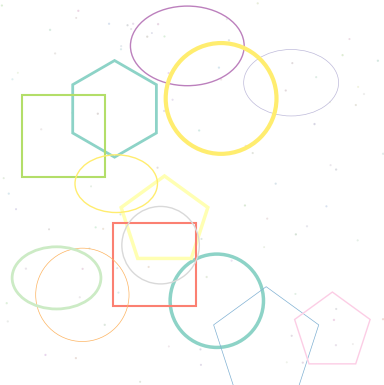[{"shape": "circle", "thickness": 2.5, "radius": 0.61, "center": [0.563, 0.219]}, {"shape": "hexagon", "thickness": 2, "radius": 0.63, "center": [0.298, 0.717]}, {"shape": "pentagon", "thickness": 2.5, "radius": 0.59, "center": [0.427, 0.425]}, {"shape": "oval", "thickness": 0.5, "radius": 0.62, "center": [0.756, 0.785]}, {"shape": "square", "thickness": 1.5, "radius": 0.54, "center": [0.401, 0.313]}, {"shape": "pentagon", "thickness": 0.5, "radius": 0.72, "center": [0.691, 0.112]}, {"shape": "circle", "thickness": 0.5, "radius": 0.61, "center": [0.214, 0.234]}, {"shape": "square", "thickness": 1.5, "radius": 0.53, "center": [0.165, 0.647]}, {"shape": "pentagon", "thickness": 1, "radius": 0.52, "center": [0.863, 0.138]}, {"shape": "circle", "thickness": 1, "radius": 0.5, "center": [0.417, 0.363]}, {"shape": "oval", "thickness": 1, "radius": 0.74, "center": [0.487, 0.881]}, {"shape": "oval", "thickness": 2, "radius": 0.58, "center": [0.147, 0.278]}, {"shape": "oval", "thickness": 1, "radius": 0.54, "center": [0.302, 0.523]}, {"shape": "circle", "thickness": 3, "radius": 0.72, "center": [0.574, 0.744]}]